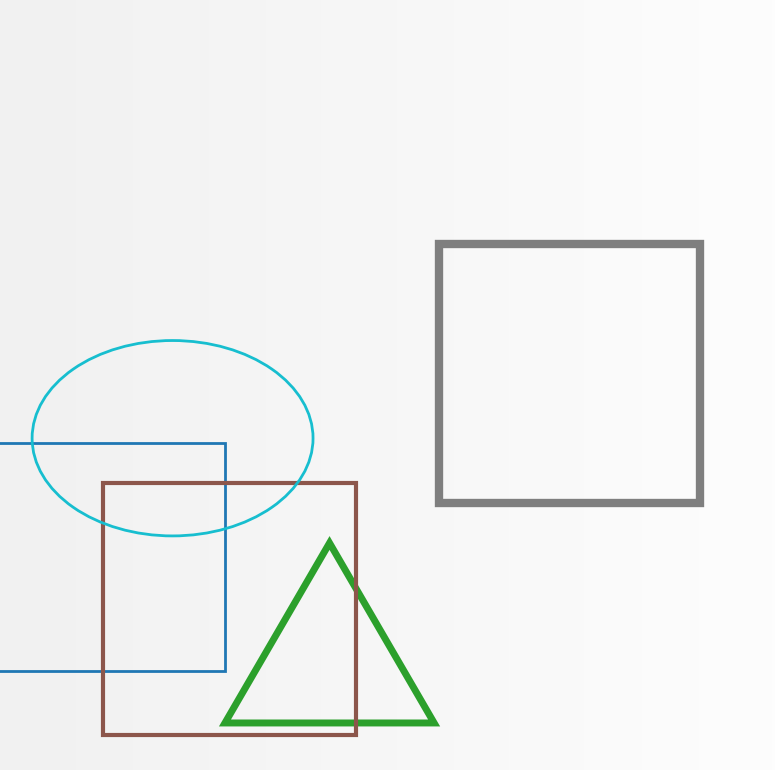[{"shape": "square", "thickness": 1, "radius": 0.74, "center": [0.142, 0.277]}, {"shape": "triangle", "thickness": 2.5, "radius": 0.78, "center": [0.425, 0.139]}, {"shape": "square", "thickness": 1.5, "radius": 0.82, "center": [0.296, 0.209]}, {"shape": "square", "thickness": 3, "radius": 0.84, "center": [0.735, 0.515]}, {"shape": "oval", "thickness": 1, "radius": 0.91, "center": [0.223, 0.431]}]